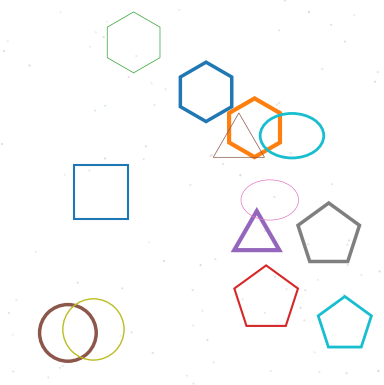[{"shape": "hexagon", "thickness": 2.5, "radius": 0.39, "center": [0.535, 0.761]}, {"shape": "square", "thickness": 1.5, "radius": 0.35, "center": [0.263, 0.501]}, {"shape": "hexagon", "thickness": 3, "radius": 0.38, "center": [0.661, 0.668]}, {"shape": "hexagon", "thickness": 0.5, "radius": 0.4, "center": [0.347, 0.89]}, {"shape": "pentagon", "thickness": 1.5, "radius": 0.43, "center": [0.691, 0.224]}, {"shape": "triangle", "thickness": 3, "radius": 0.34, "center": [0.667, 0.384]}, {"shape": "triangle", "thickness": 0.5, "radius": 0.38, "center": [0.62, 0.63]}, {"shape": "circle", "thickness": 2.5, "radius": 0.37, "center": [0.176, 0.135]}, {"shape": "oval", "thickness": 0.5, "radius": 0.37, "center": [0.701, 0.481]}, {"shape": "pentagon", "thickness": 2.5, "radius": 0.42, "center": [0.854, 0.389]}, {"shape": "circle", "thickness": 1, "radius": 0.4, "center": [0.243, 0.144]}, {"shape": "oval", "thickness": 2, "radius": 0.41, "center": [0.758, 0.648]}, {"shape": "pentagon", "thickness": 2, "radius": 0.36, "center": [0.896, 0.157]}]